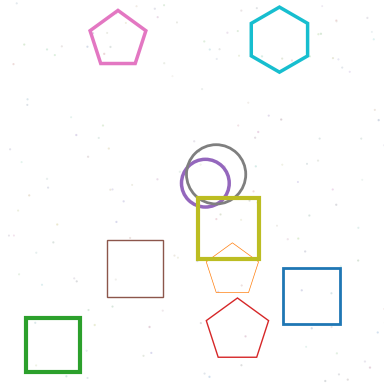[{"shape": "square", "thickness": 2, "radius": 0.37, "center": [0.81, 0.231]}, {"shape": "pentagon", "thickness": 0.5, "radius": 0.36, "center": [0.604, 0.298]}, {"shape": "square", "thickness": 3, "radius": 0.35, "center": [0.138, 0.104]}, {"shape": "pentagon", "thickness": 1, "radius": 0.43, "center": [0.617, 0.141]}, {"shape": "circle", "thickness": 2.5, "radius": 0.31, "center": [0.533, 0.524]}, {"shape": "square", "thickness": 1, "radius": 0.37, "center": [0.351, 0.303]}, {"shape": "pentagon", "thickness": 2.5, "radius": 0.38, "center": [0.306, 0.897]}, {"shape": "circle", "thickness": 2, "radius": 0.38, "center": [0.561, 0.547]}, {"shape": "square", "thickness": 3, "radius": 0.4, "center": [0.593, 0.407]}, {"shape": "hexagon", "thickness": 2.5, "radius": 0.42, "center": [0.726, 0.897]}]